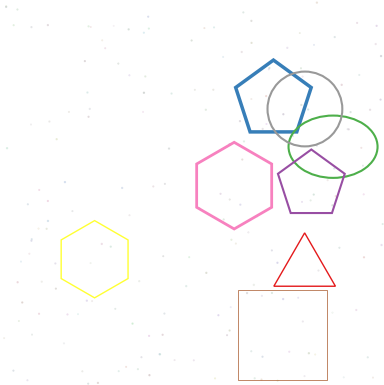[{"shape": "triangle", "thickness": 1, "radius": 0.46, "center": [0.791, 0.303]}, {"shape": "pentagon", "thickness": 2.5, "radius": 0.52, "center": [0.71, 0.741]}, {"shape": "oval", "thickness": 1.5, "radius": 0.58, "center": [0.865, 0.619]}, {"shape": "pentagon", "thickness": 1.5, "radius": 0.46, "center": [0.809, 0.52]}, {"shape": "hexagon", "thickness": 1, "radius": 0.5, "center": [0.246, 0.327]}, {"shape": "square", "thickness": 0.5, "radius": 0.58, "center": [0.734, 0.13]}, {"shape": "hexagon", "thickness": 2, "radius": 0.56, "center": [0.608, 0.518]}, {"shape": "circle", "thickness": 1.5, "radius": 0.49, "center": [0.792, 0.717]}]